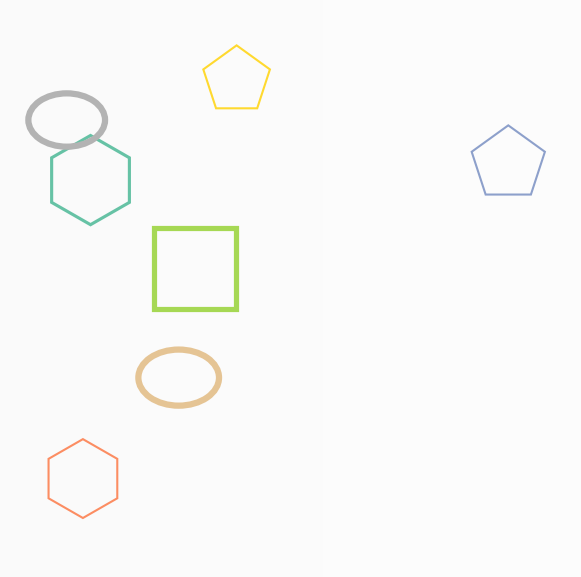[{"shape": "hexagon", "thickness": 1.5, "radius": 0.39, "center": [0.156, 0.687]}, {"shape": "hexagon", "thickness": 1, "radius": 0.34, "center": [0.143, 0.17]}, {"shape": "pentagon", "thickness": 1, "radius": 0.33, "center": [0.874, 0.716]}, {"shape": "square", "thickness": 2.5, "radius": 0.35, "center": [0.335, 0.534]}, {"shape": "pentagon", "thickness": 1, "radius": 0.3, "center": [0.407, 0.86]}, {"shape": "oval", "thickness": 3, "radius": 0.35, "center": [0.307, 0.345]}, {"shape": "oval", "thickness": 3, "radius": 0.33, "center": [0.115, 0.791]}]